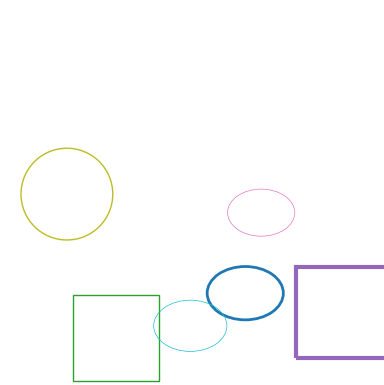[{"shape": "oval", "thickness": 2, "radius": 0.49, "center": [0.637, 0.238]}, {"shape": "square", "thickness": 1, "radius": 0.56, "center": [0.302, 0.122]}, {"shape": "square", "thickness": 3, "radius": 0.6, "center": [0.889, 0.188]}, {"shape": "oval", "thickness": 0.5, "radius": 0.44, "center": [0.678, 0.448]}, {"shape": "circle", "thickness": 1, "radius": 0.6, "center": [0.174, 0.496]}, {"shape": "oval", "thickness": 0.5, "radius": 0.48, "center": [0.494, 0.154]}]